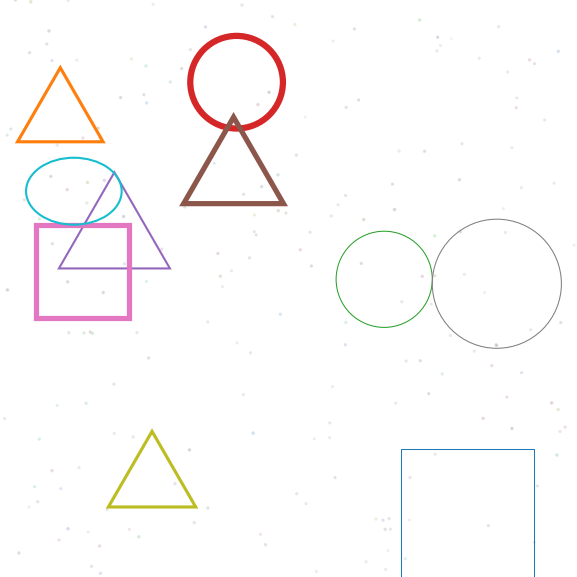[{"shape": "square", "thickness": 0.5, "radius": 0.58, "center": [0.81, 0.107]}, {"shape": "triangle", "thickness": 1.5, "radius": 0.43, "center": [0.104, 0.796]}, {"shape": "circle", "thickness": 0.5, "radius": 0.42, "center": [0.665, 0.515]}, {"shape": "circle", "thickness": 3, "radius": 0.4, "center": [0.41, 0.857]}, {"shape": "triangle", "thickness": 1, "radius": 0.55, "center": [0.198, 0.59]}, {"shape": "triangle", "thickness": 2.5, "radius": 0.5, "center": [0.404, 0.696]}, {"shape": "square", "thickness": 2.5, "radius": 0.4, "center": [0.143, 0.529]}, {"shape": "circle", "thickness": 0.5, "radius": 0.56, "center": [0.86, 0.508]}, {"shape": "triangle", "thickness": 1.5, "radius": 0.44, "center": [0.263, 0.165]}, {"shape": "oval", "thickness": 1, "radius": 0.41, "center": [0.128, 0.668]}]